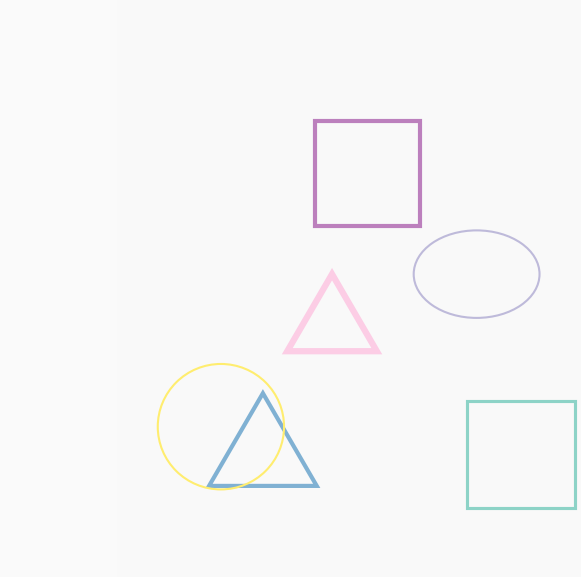[{"shape": "square", "thickness": 1.5, "radius": 0.46, "center": [0.896, 0.212]}, {"shape": "oval", "thickness": 1, "radius": 0.54, "center": [0.82, 0.524]}, {"shape": "triangle", "thickness": 2, "radius": 0.53, "center": [0.452, 0.211]}, {"shape": "triangle", "thickness": 3, "radius": 0.44, "center": [0.571, 0.435]}, {"shape": "square", "thickness": 2, "radius": 0.45, "center": [0.633, 0.698]}, {"shape": "circle", "thickness": 1, "radius": 0.54, "center": [0.38, 0.26]}]